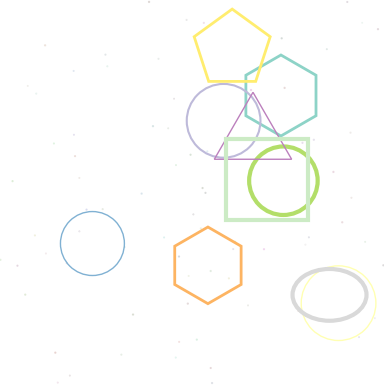[{"shape": "hexagon", "thickness": 2, "radius": 0.53, "center": [0.73, 0.752]}, {"shape": "circle", "thickness": 1, "radius": 0.48, "center": [0.879, 0.213]}, {"shape": "circle", "thickness": 1.5, "radius": 0.48, "center": [0.581, 0.686]}, {"shape": "circle", "thickness": 1, "radius": 0.42, "center": [0.24, 0.367]}, {"shape": "hexagon", "thickness": 2, "radius": 0.5, "center": [0.54, 0.311]}, {"shape": "circle", "thickness": 3, "radius": 0.44, "center": [0.736, 0.531]}, {"shape": "oval", "thickness": 3, "radius": 0.48, "center": [0.856, 0.234]}, {"shape": "triangle", "thickness": 1, "radius": 0.58, "center": [0.657, 0.644]}, {"shape": "square", "thickness": 3, "radius": 0.53, "center": [0.694, 0.534]}, {"shape": "pentagon", "thickness": 2, "radius": 0.52, "center": [0.603, 0.873]}]